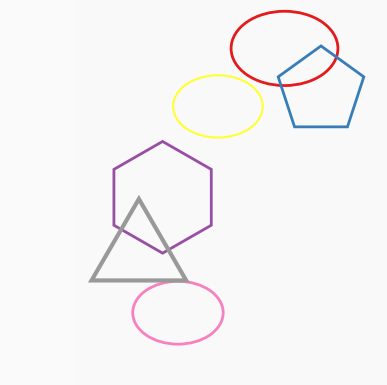[{"shape": "oval", "thickness": 2, "radius": 0.69, "center": [0.734, 0.874]}, {"shape": "pentagon", "thickness": 2, "radius": 0.58, "center": [0.828, 0.765]}, {"shape": "hexagon", "thickness": 2, "radius": 0.73, "center": [0.42, 0.488]}, {"shape": "oval", "thickness": 1.5, "radius": 0.58, "center": [0.562, 0.724]}, {"shape": "oval", "thickness": 2, "radius": 0.58, "center": [0.459, 0.188]}, {"shape": "triangle", "thickness": 3, "radius": 0.71, "center": [0.358, 0.342]}]